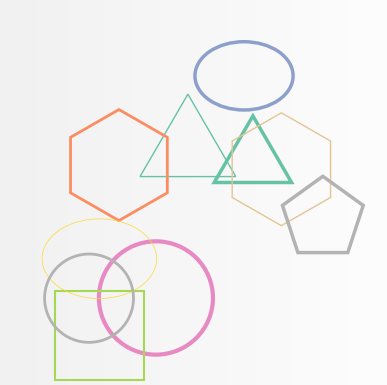[{"shape": "triangle", "thickness": 1, "radius": 0.71, "center": [0.485, 0.613]}, {"shape": "triangle", "thickness": 2.5, "radius": 0.58, "center": [0.653, 0.584]}, {"shape": "hexagon", "thickness": 2, "radius": 0.72, "center": [0.307, 0.571]}, {"shape": "oval", "thickness": 2.5, "radius": 0.63, "center": [0.63, 0.803]}, {"shape": "circle", "thickness": 3, "radius": 0.74, "center": [0.402, 0.226]}, {"shape": "square", "thickness": 1.5, "radius": 0.58, "center": [0.257, 0.129]}, {"shape": "oval", "thickness": 0.5, "radius": 0.74, "center": [0.256, 0.328]}, {"shape": "hexagon", "thickness": 1, "radius": 0.73, "center": [0.726, 0.56]}, {"shape": "pentagon", "thickness": 2.5, "radius": 0.55, "center": [0.833, 0.433]}, {"shape": "circle", "thickness": 2, "radius": 0.57, "center": [0.23, 0.225]}]